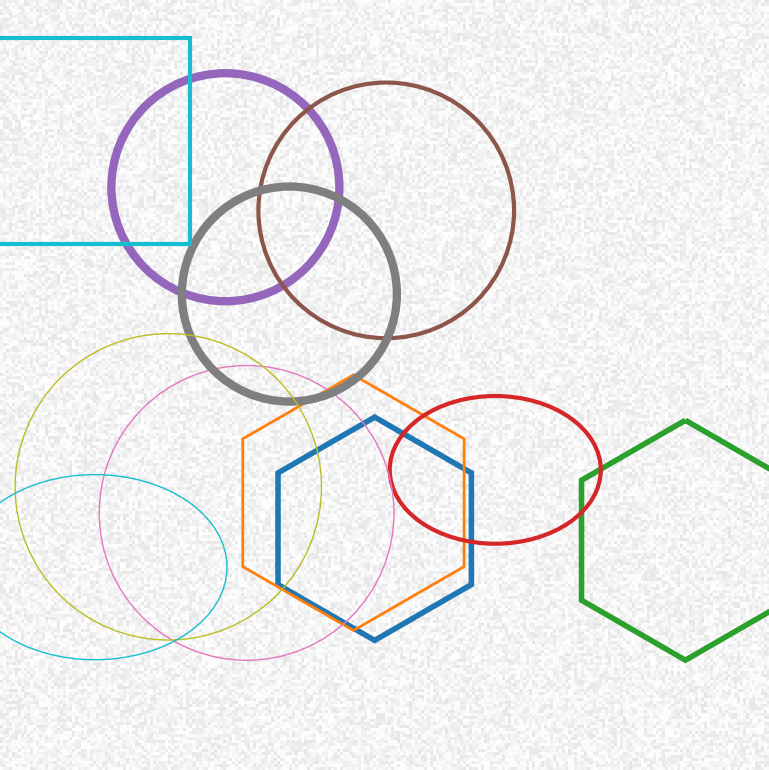[{"shape": "hexagon", "thickness": 2, "radius": 0.72, "center": [0.487, 0.313]}, {"shape": "hexagon", "thickness": 1, "radius": 0.83, "center": [0.459, 0.347]}, {"shape": "hexagon", "thickness": 2, "radius": 0.78, "center": [0.89, 0.298]}, {"shape": "oval", "thickness": 1.5, "radius": 0.69, "center": [0.643, 0.39]}, {"shape": "circle", "thickness": 3, "radius": 0.74, "center": [0.293, 0.757]}, {"shape": "circle", "thickness": 1.5, "radius": 0.83, "center": [0.502, 0.727]}, {"shape": "circle", "thickness": 0.5, "radius": 0.96, "center": [0.32, 0.334]}, {"shape": "circle", "thickness": 3, "radius": 0.7, "center": [0.376, 0.618]}, {"shape": "circle", "thickness": 0.5, "radius": 0.99, "center": [0.219, 0.368]}, {"shape": "square", "thickness": 1.5, "radius": 0.67, "center": [0.113, 0.817]}, {"shape": "oval", "thickness": 0.5, "radius": 0.86, "center": [0.123, 0.263]}]